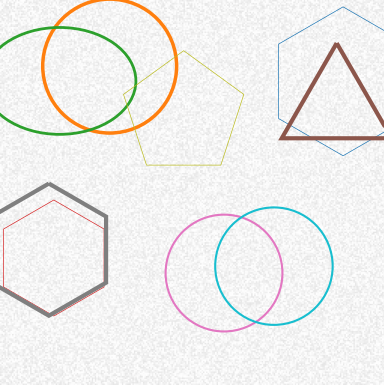[{"shape": "hexagon", "thickness": 0.5, "radius": 0.97, "center": [0.891, 0.789]}, {"shape": "circle", "thickness": 2.5, "radius": 0.87, "center": [0.285, 0.828]}, {"shape": "oval", "thickness": 2, "radius": 0.99, "center": [0.155, 0.79]}, {"shape": "hexagon", "thickness": 0.5, "radius": 0.75, "center": [0.14, 0.33]}, {"shape": "triangle", "thickness": 3, "radius": 0.82, "center": [0.875, 0.723]}, {"shape": "circle", "thickness": 1.5, "radius": 0.76, "center": [0.582, 0.291]}, {"shape": "hexagon", "thickness": 3, "radius": 0.86, "center": [0.127, 0.352]}, {"shape": "pentagon", "thickness": 0.5, "radius": 0.82, "center": [0.477, 0.704]}, {"shape": "circle", "thickness": 1.5, "radius": 0.76, "center": [0.712, 0.309]}]